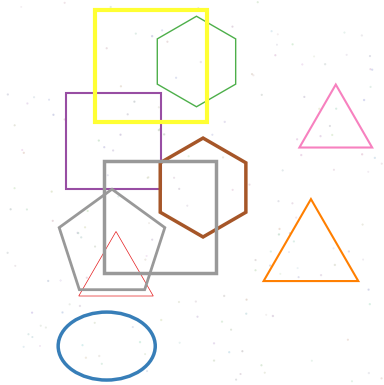[{"shape": "triangle", "thickness": 0.5, "radius": 0.56, "center": [0.301, 0.287]}, {"shape": "oval", "thickness": 2.5, "radius": 0.63, "center": [0.277, 0.101]}, {"shape": "hexagon", "thickness": 1, "radius": 0.59, "center": [0.51, 0.84]}, {"shape": "square", "thickness": 1.5, "radius": 0.62, "center": [0.294, 0.634]}, {"shape": "triangle", "thickness": 1.5, "radius": 0.71, "center": [0.808, 0.341]}, {"shape": "square", "thickness": 3, "radius": 0.73, "center": [0.392, 0.829]}, {"shape": "hexagon", "thickness": 2.5, "radius": 0.64, "center": [0.527, 0.513]}, {"shape": "triangle", "thickness": 1.5, "radius": 0.55, "center": [0.872, 0.671]}, {"shape": "square", "thickness": 2.5, "radius": 0.73, "center": [0.416, 0.435]}, {"shape": "pentagon", "thickness": 2, "radius": 0.72, "center": [0.291, 0.364]}]